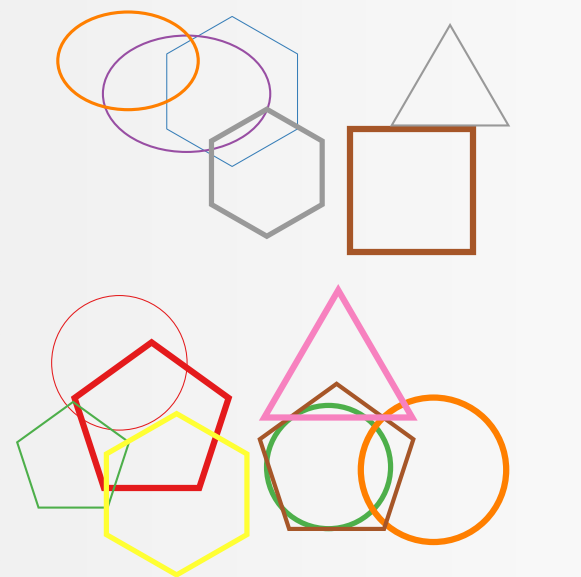[{"shape": "pentagon", "thickness": 3, "radius": 0.7, "center": [0.261, 0.267]}, {"shape": "circle", "thickness": 0.5, "radius": 0.58, "center": [0.205, 0.371]}, {"shape": "hexagon", "thickness": 0.5, "radius": 0.65, "center": [0.399, 0.841]}, {"shape": "circle", "thickness": 2.5, "radius": 0.53, "center": [0.565, 0.19]}, {"shape": "pentagon", "thickness": 1, "radius": 0.51, "center": [0.126, 0.202]}, {"shape": "oval", "thickness": 1, "radius": 0.72, "center": [0.321, 0.837]}, {"shape": "circle", "thickness": 3, "radius": 0.63, "center": [0.746, 0.186]}, {"shape": "oval", "thickness": 1.5, "radius": 0.6, "center": [0.22, 0.894]}, {"shape": "hexagon", "thickness": 2.5, "radius": 0.7, "center": [0.304, 0.143]}, {"shape": "square", "thickness": 3, "radius": 0.53, "center": [0.708, 0.669]}, {"shape": "pentagon", "thickness": 2, "radius": 0.69, "center": [0.579, 0.196]}, {"shape": "triangle", "thickness": 3, "radius": 0.73, "center": [0.582, 0.35]}, {"shape": "triangle", "thickness": 1, "radius": 0.58, "center": [0.774, 0.84]}, {"shape": "hexagon", "thickness": 2.5, "radius": 0.55, "center": [0.459, 0.7]}]